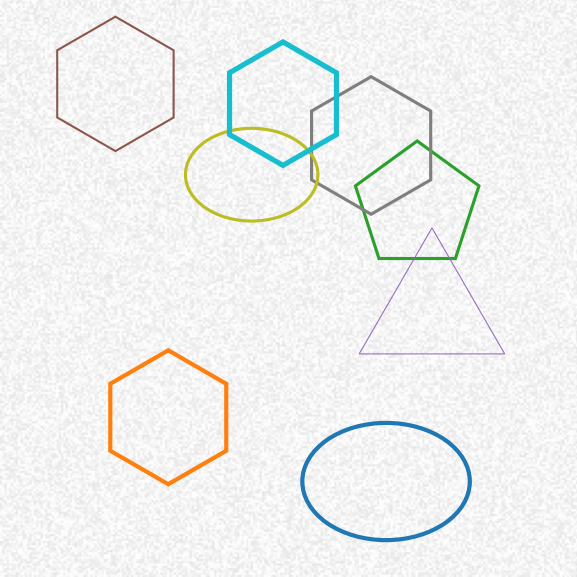[{"shape": "oval", "thickness": 2, "radius": 0.73, "center": [0.669, 0.165]}, {"shape": "hexagon", "thickness": 2, "radius": 0.58, "center": [0.291, 0.277]}, {"shape": "pentagon", "thickness": 1.5, "radius": 0.56, "center": [0.722, 0.642]}, {"shape": "triangle", "thickness": 0.5, "radius": 0.73, "center": [0.748, 0.459]}, {"shape": "hexagon", "thickness": 1, "radius": 0.58, "center": [0.2, 0.854]}, {"shape": "hexagon", "thickness": 1.5, "radius": 0.6, "center": [0.643, 0.747]}, {"shape": "oval", "thickness": 1.5, "radius": 0.57, "center": [0.436, 0.697]}, {"shape": "hexagon", "thickness": 2.5, "radius": 0.53, "center": [0.49, 0.82]}]